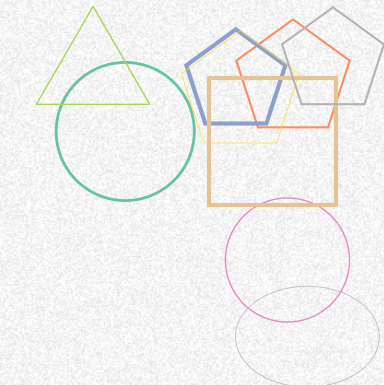[{"shape": "circle", "thickness": 2, "radius": 0.9, "center": [0.325, 0.658]}, {"shape": "pentagon", "thickness": 1.5, "radius": 0.77, "center": [0.761, 0.795]}, {"shape": "pentagon", "thickness": 3, "radius": 0.68, "center": [0.613, 0.789]}, {"shape": "circle", "thickness": 1, "radius": 0.81, "center": [0.747, 0.325]}, {"shape": "triangle", "thickness": 1, "radius": 0.85, "center": [0.242, 0.814]}, {"shape": "pentagon", "thickness": 0.5, "radius": 0.8, "center": [0.624, 0.759]}, {"shape": "square", "thickness": 3, "radius": 0.82, "center": [0.707, 0.632]}, {"shape": "pentagon", "thickness": 1.5, "radius": 0.7, "center": [0.865, 0.842]}, {"shape": "oval", "thickness": 0.5, "radius": 0.93, "center": [0.798, 0.126]}]